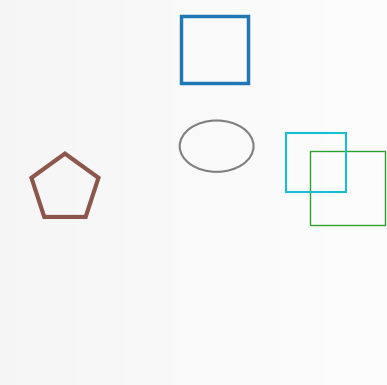[{"shape": "square", "thickness": 2.5, "radius": 0.43, "center": [0.553, 0.872]}, {"shape": "square", "thickness": 1, "radius": 0.48, "center": [0.897, 0.511]}, {"shape": "pentagon", "thickness": 3, "radius": 0.45, "center": [0.168, 0.51]}, {"shape": "oval", "thickness": 1.5, "radius": 0.48, "center": [0.559, 0.62]}, {"shape": "square", "thickness": 1.5, "radius": 0.39, "center": [0.816, 0.578]}]